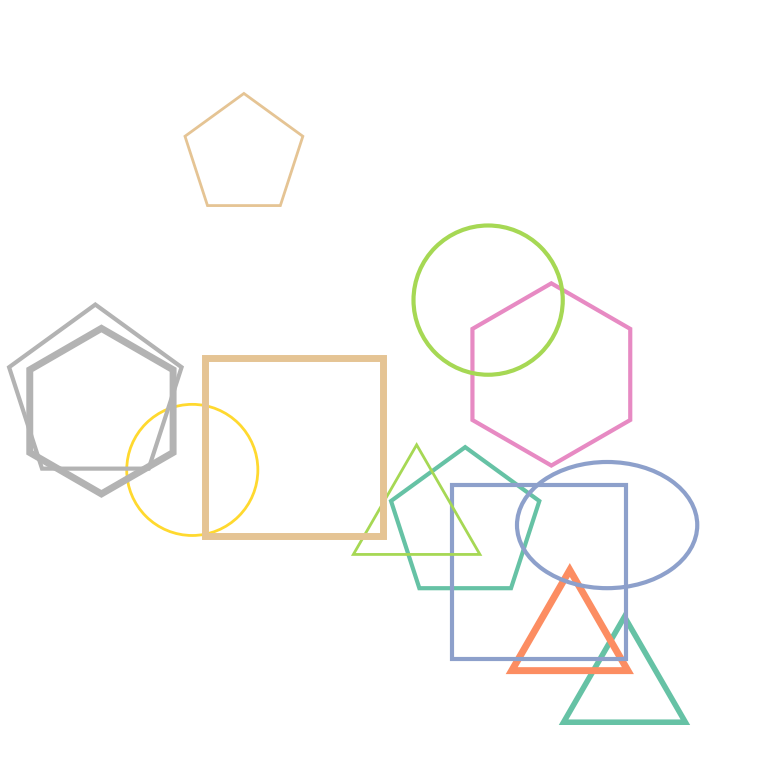[{"shape": "pentagon", "thickness": 1.5, "radius": 0.51, "center": [0.604, 0.318]}, {"shape": "triangle", "thickness": 2, "radius": 0.46, "center": [0.811, 0.108]}, {"shape": "triangle", "thickness": 2.5, "radius": 0.44, "center": [0.74, 0.173]}, {"shape": "square", "thickness": 1.5, "radius": 0.56, "center": [0.7, 0.258]}, {"shape": "oval", "thickness": 1.5, "radius": 0.59, "center": [0.788, 0.318]}, {"shape": "hexagon", "thickness": 1.5, "radius": 0.59, "center": [0.716, 0.514]}, {"shape": "circle", "thickness": 1.5, "radius": 0.48, "center": [0.634, 0.61]}, {"shape": "triangle", "thickness": 1, "radius": 0.47, "center": [0.541, 0.327]}, {"shape": "circle", "thickness": 1, "radius": 0.43, "center": [0.25, 0.39]}, {"shape": "pentagon", "thickness": 1, "radius": 0.4, "center": [0.317, 0.798]}, {"shape": "square", "thickness": 2.5, "radius": 0.58, "center": [0.382, 0.42]}, {"shape": "pentagon", "thickness": 1.5, "radius": 0.59, "center": [0.124, 0.487]}, {"shape": "hexagon", "thickness": 2.5, "radius": 0.54, "center": [0.132, 0.466]}]